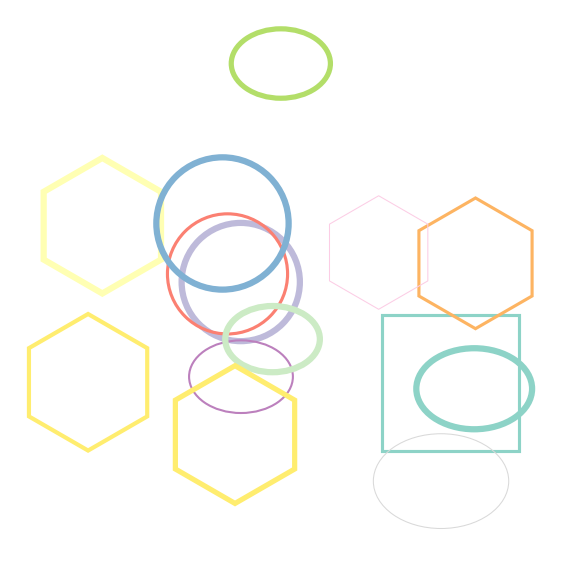[{"shape": "square", "thickness": 1.5, "radius": 0.59, "center": [0.78, 0.336]}, {"shape": "oval", "thickness": 3, "radius": 0.5, "center": [0.821, 0.326]}, {"shape": "hexagon", "thickness": 3, "radius": 0.59, "center": [0.177, 0.608]}, {"shape": "circle", "thickness": 3, "radius": 0.51, "center": [0.417, 0.511]}, {"shape": "circle", "thickness": 1.5, "radius": 0.52, "center": [0.394, 0.525]}, {"shape": "circle", "thickness": 3, "radius": 0.57, "center": [0.385, 0.612]}, {"shape": "hexagon", "thickness": 1.5, "radius": 0.57, "center": [0.823, 0.543]}, {"shape": "oval", "thickness": 2.5, "radius": 0.43, "center": [0.486, 0.889]}, {"shape": "hexagon", "thickness": 0.5, "radius": 0.49, "center": [0.656, 0.562]}, {"shape": "oval", "thickness": 0.5, "radius": 0.59, "center": [0.764, 0.166]}, {"shape": "oval", "thickness": 1, "radius": 0.45, "center": [0.417, 0.347]}, {"shape": "oval", "thickness": 3, "radius": 0.41, "center": [0.472, 0.412]}, {"shape": "hexagon", "thickness": 2, "radius": 0.59, "center": [0.153, 0.337]}, {"shape": "hexagon", "thickness": 2.5, "radius": 0.6, "center": [0.407, 0.247]}]